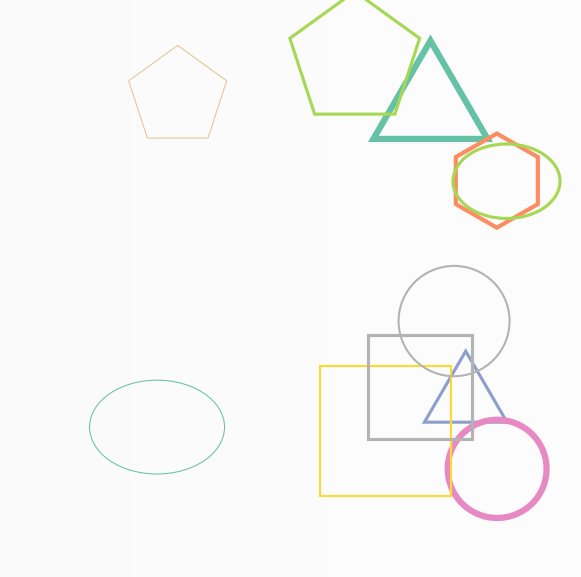[{"shape": "oval", "thickness": 0.5, "radius": 0.58, "center": [0.27, 0.26]}, {"shape": "triangle", "thickness": 3, "radius": 0.57, "center": [0.741, 0.815]}, {"shape": "hexagon", "thickness": 2, "radius": 0.41, "center": [0.855, 0.686]}, {"shape": "triangle", "thickness": 1.5, "radius": 0.41, "center": [0.801, 0.309]}, {"shape": "circle", "thickness": 3, "radius": 0.43, "center": [0.855, 0.187]}, {"shape": "pentagon", "thickness": 1.5, "radius": 0.59, "center": [0.61, 0.896]}, {"shape": "oval", "thickness": 1.5, "radius": 0.46, "center": [0.871, 0.685]}, {"shape": "square", "thickness": 1, "radius": 0.56, "center": [0.663, 0.253]}, {"shape": "pentagon", "thickness": 0.5, "radius": 0.44, "center": [0.306, 0.832]}, {"shape": "square", "thickness": 1.5, "radius": 0.45, "center": [0.723, 0.328]}, {"shape": "circle", "thickness": 1, "radius": 0.48, "center": [0.781, 0.443]}]